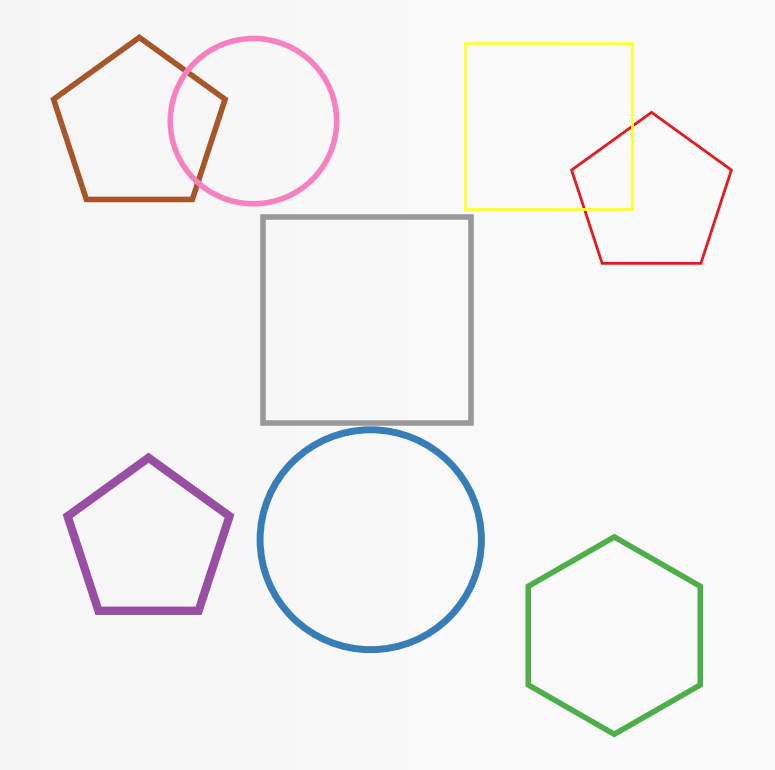[{"shape": "pentagon", "thickness": 1, "radius": 0.54, "center": [0.841, 0.746]}, {"shape": "circle", "thickness": 2.5, "radius": 0.71, "center": [0.478, 0.299]}, {"shape": "hexagon", "thickness": 2, "radius": 0.64, "center": [0.793, 0.175]}, {"shape": "pentagon", "thickness": 3, "radius": 0.55, "center": [0.192, 0.296]}, {"shape": "square", "thickness": 1, "radius": 0.54, "center": [0.708, 0.836]}, {"shape": "pentagon", "thickness": 2, "radius": 0.58, "center": [0.18, 0.835]}, {"shape": "circle", "thickness": 2, "radius": 0.54, "center": [0.327, 0.843]}, {"shape": "square", "thickness": 2, "radius": 0.67, "center": [0.473, 0.584]}]